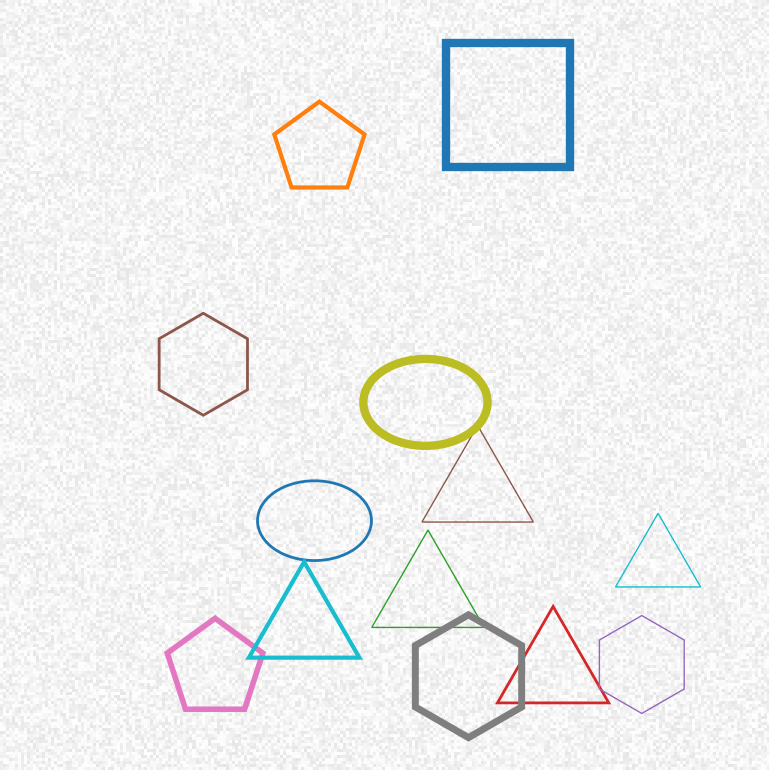[{"shape": "oval", "thickness": 1, "radius": 0.37, "center": [0.408, 0.324]}, {"shape": "square", "thickness": 3, "radius": 0.4, "center": [0.66, 0.863]}, {"shape": "pentagon", "thickness": 1.5, "radius": 0.31, "center": [0.415, 0.806]}, {"shape": "triangle", "thickness": 0.5, "radius": 0.42, "center": [0.556, 0.227]}, {"shape": "triangle", "thickness": 1, "radius": 0.42, "center": [0.718, 0.129]}, {"shape": "hexagon", "thickness": 0.5, "radius": 0.32, "center": [0.834, 0.137]}, {"shape": "triangle", "thickness": 0.5, "radius": 0.42, "center": [0.62, 0.364]}, {"shape": "hexagon", "thickness": 1, "radius": 0.33, "center": [0.264, 0.527]}, {"shape": "pentagon", "thickness": 2, "radius": 0.33, "center": [0.279, 0.132]}, {"shape": "hexagon", "thickness": 2.5, "radius": 0.4, "center": [0.608, 0.122]}, {"shape": "oval", "thickness": 3, "radius": 0.4, "center": [0.553, 0.477]}, {"shape": "triangle", "thickness": 1.5, "radius": 0.41, "center": [0.395, 0.187]}, {"shape": "triangle", "thickness": 0.5, "radius": 0.32, "center": [0.855, 0.27]}]